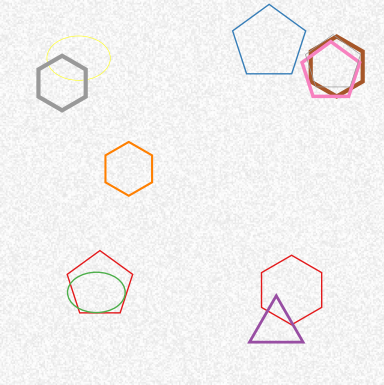[{"shape": "pentagon", "thickness": 1, "radius": 0.45, "center": [0.26, 0.26]}, {"shape": "hexagon", "thickness": 1, "radius": 0.45, "center": [0.757, 0.247]}, {"shape": "pentagon", "thickness": 1, "radius": 0.5, "center": [0.699, 0.889]}, {"shape": "oval", "thickness": 1, "radius": 0.37, "center": [0.25, 0.241]}, {"shape": "triangle", "thickness": 2, "radius": 0.4, "center": [0.718, 0.151]}, {"shape": "hexagon", "thickness": 1.5, "radius": 0.35, "center": [0.334, 0.561]}, {"shape": "oval", "thickness": 0.5, "radius": 0.41, "center": [0.204, 0.849]}, {"shape": "hexagon", "thickness": 3, "radius": 0.39, "center": [0.875, 0.827]}, {"shape": "pentagon", "thickness": 2.5, "radius": 0.39, "center": [0.859, 0.813]}, {"shape": "pentagon", "thickness": 0.5, "radius": 0.38, "center": [0.865, 0.835]}, {"shape": "hexagon", "thickness": 3, "radius": 0.35, "center": [0.161, 0.784]}]